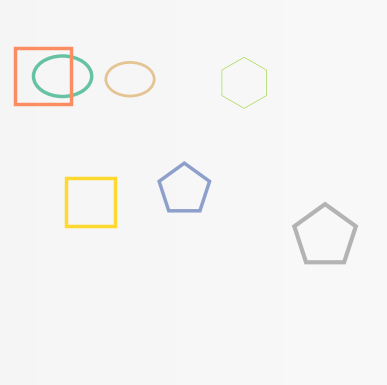[{"shape": "oval", "thickness": 2.5, "radius": 0.38, "center": [0.162, 0.802]}, {"shape": "square", "thickness": 2.5, "radius": 0.36, "center": [0.111, 0.802]}, {"shape": "pentagon", "thickness": 2.5, "radius": 0.34, "center": [0.476, 0.508]}, {"shape": "hexagon", "thickness": 0.5, "radius": 0.33, "center": [0.63, 0.785]}, {"shape": "square", "thickness": 2.5, "radius": 0.31, "center": [0.234, 0.475]}, {"shape": "oval", "thickness": 2, "radius": 0.31, "center": [0.336, 0.794]}, {"shape": "pentagon", "thickness": 3, "radius": 0.42, "center": [0.839, 0.386]}]